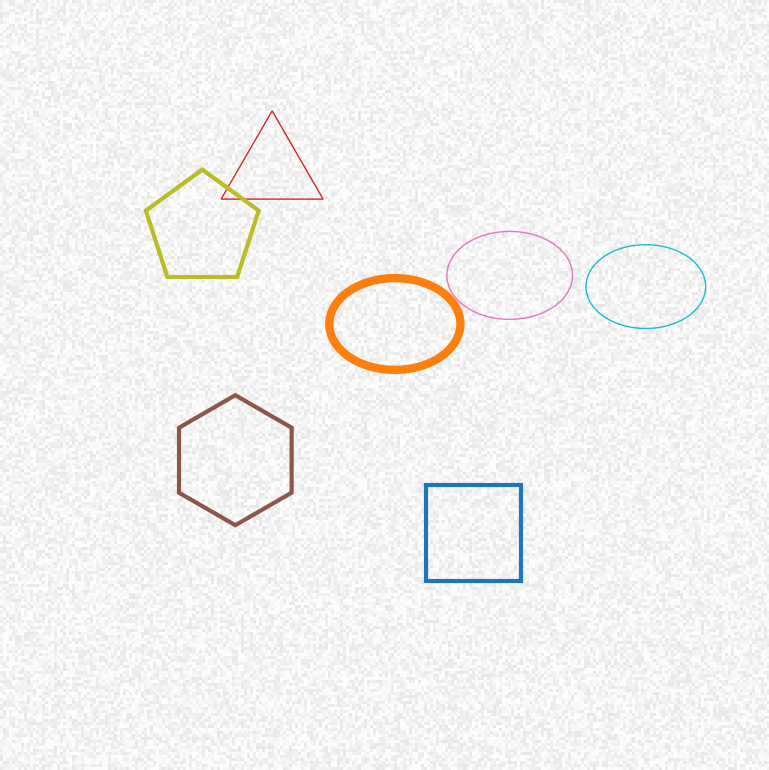[{"shape": "square", "thickness": 1.5, "radius": 0.31, "center": [0.615, 0.308]}, {"shape": "oval", "thickness": 3, "radius": 0.43, "center": [0.513, 0.579]}, {"shape": "triangle", "thickness": 0.5, "radius": 0.38, "center": [0.353, 0.78]}, {"shape": "hexagon", "thickness": 1.5, "radius": 0.42, "center": [0.306, 0.402]}, {"shape": "oval", "thickness": 0.5, "radius": 0.41, "center": [0.662, 0.642]}, {"shape": "pentagon", "thickness": 1.5, "radius": 0.39, "center": [0.263, 0.703]}, {"shape": "oval", "thickness": 0.5, "radius": 0.39, "center": [0.839, 0.628]}]